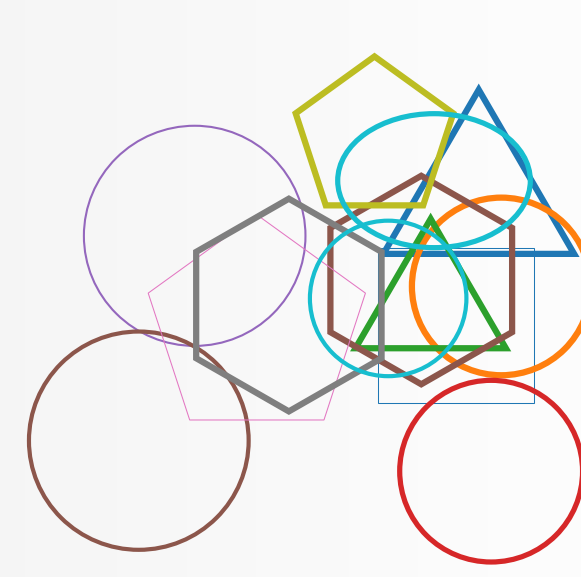[{"shape": "triangle", "thickness": 3, "radius": 0.95, "center": [0.824, 0.654]}, {"shape": "square", "thickness": 0.5, "radius": 0.67, "center": [0.784, 0.435]}, {"shape": "circle", "thickness": 3, "radius": 0.77, "center": [0.862, 0.503]}, {"shape": "triangle", "thickness": 3, "radius": 0.75, "center": [0.741, 0.471]}, {"shape": "circle", "thickness": 2.5, "radius": 0.79, "center": [0.845, 0.183]}, {"shape": "circle", "thickness": 1, "radius": 0.95, "center": [0.335, 0.591]}, {"shape": "hexagon", "thickness": 3, "radius": 0.9, "center": [0.725, 0.514]}, {"shape": "circle", "thickness": 2, "radius": 0.94, "center": [0.239, 0.236]}, {"shape": "pentagon", "thickness": 0.5, "radius": 0.98, "center": [0.442, 0.431]}, {"shape": "hexagon", "thickness": 3, "radius": 0.92, "center": [0.497, 0.471]}, {"shape": "pentagon", "thickness": 3, "radius": 0.71, "center": [0.644, 0.759]}, {"shape": "oval", "thickness": 2.5, "radius": 0.83, "center": [0.747, 0.686]}, {"shape": "circle", "thickness": 2, "radius": 0.67, "center": [0.668, 0.482]}]